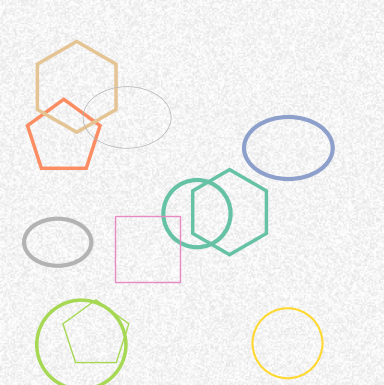[{"shape": "hexagon", "thickness": 2.5, "radius": 0.55, "center": [0.596, 0.449]}, {"shape": "circle", "thickness": 3, "radius": 0.44, "center": [0.512, 0.445]}, {"shape": "pentagon", "thickness": 2.5, "radius": 0.5, "center": [0.166, 0.643]}, {"shape": "oval", "thickness": 3, "radius": 0.58, "center": [0.749, 0.616]}, {"shape": "square", "thickness": 1, "radius": 0.42, "center": [0.384, 0.353]}, {"shape": "pentagon", "thickness": 1, "radius": 0.45, "center": [0.249, 0.131]}, {"shape": "circle", "thickness": 2.5, "radius": 0.58, "center": [0.211, 0.105]}, {"shape": "circle", "thickness": 1.5, "radius": 0.45, "center": [0.747, 0.108]}, {"shape": "hexagon", "thickness": 2.5, "radius": 0.59, "center": [0.199, 0.774]}, {"shape": "oval", "thickness": 3, "radius": 0.44, "center": [0.15, 0.371]}, {"shape": "oval", "thickness": 0.5, "radius": 0.57, "center": [0.33, 0.695]}]